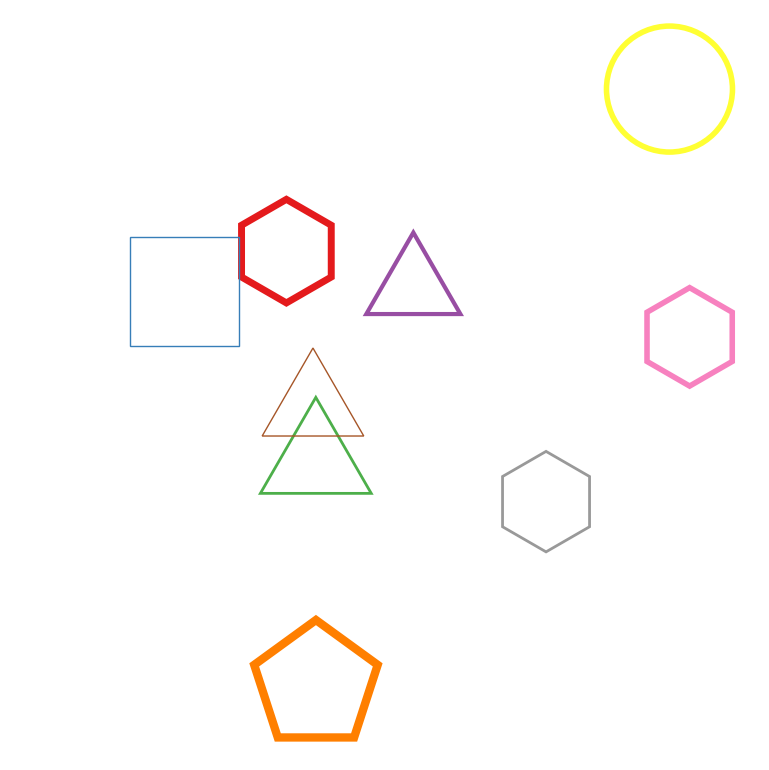[{"shape": "hexagon", "thickness": 2.5, "radius": 0.34, "center": [0.372, 0.674]}, {"shape": "square", "thickness": 0.5, "radius": 0.35, "center": [0.239, 0.622]}, {"shape": "triangle", "thickness": 1, "radius": 0.42, "center": [0.41, 0.401]}, {"shape": "triangle", "thickness": 1.5, "radius": 0.35, "center": [0.537, 0.627]}, {"shape": "pentagon", "thickness": 3, "radius": 0.42, "center": [0.41, 0.11]}, {"shape": "circle", "thickness": 2, "radius": 0.41, "center": [0.869, 0.884]}, {"shape": "triangle", "thickness": 0.5, "radius": 0.38, "center": [0.406, 0.472]}, {"shape": "hexagon", "thickness": 2, "radius": 0.32, "center": [0.896, 0.563]}, {"shape": "hexagon", "thickness": 1, "radius": 0.33, "center": [0.709, 0.349]}]